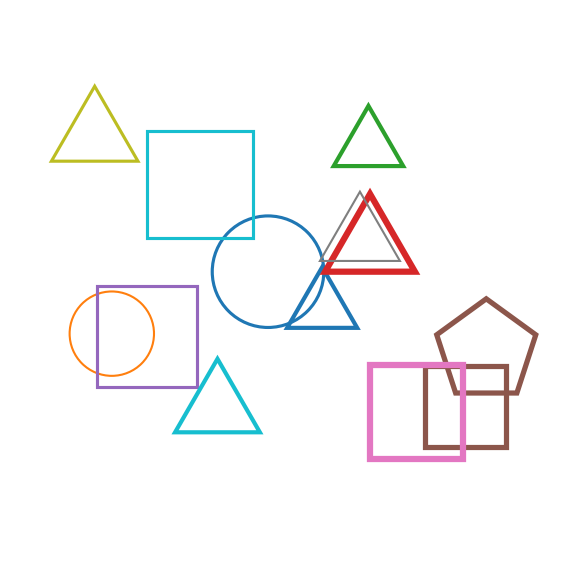[{"shape": "triangle", "thickness": 2, "radius": 0.35, "center": [0.558, 0.466]}, {"shape": "circle", "thickness": 1.5, "radius": 0.48, "center": [0.464, 0.529]}, {"shape": "circle", "thickness": 1, "radius": 0.37, "center": [0.194, 0.421]}, {"shape": "triangle", "thickness": 2, "radius": 0.35, "center": [0.638, 0.746]}, {"shape": "triangle", "thickness": 3, "radius": 0.45, "center": [0.641, 0.574]}, {"shape": "square", "thickness": 1.5, "radius": 0.44, "center": [0.255, 0.417]}, {"shape": "square", "thickness": 2.5, "radius": 0.35, "center": [0.806, 0.295]}, {"shape": "pentagon", "thickness": 2.5, "radius": 0.45, "center": [0.842, 0.392]}, {"shape": "square", "thickness": 3, "radius": 0.4, "center": [0.722, 0.286]}, {"shape": "triangle", "thickness": 1, "radius": 0.4, "center": [0.623, 0.587]}, {"shape": "triangle", "thickness": 1.5, "radius": 0.43, "center": [0.164, 0.763]}, {"shape": "square", "thickness": 1.5, "radius": 0.46, "center": [0.346, 0.679]}, {"shape": "triangle", "thickness": 2, "radius": 0.42, "center": [0.377, 0.293]}]